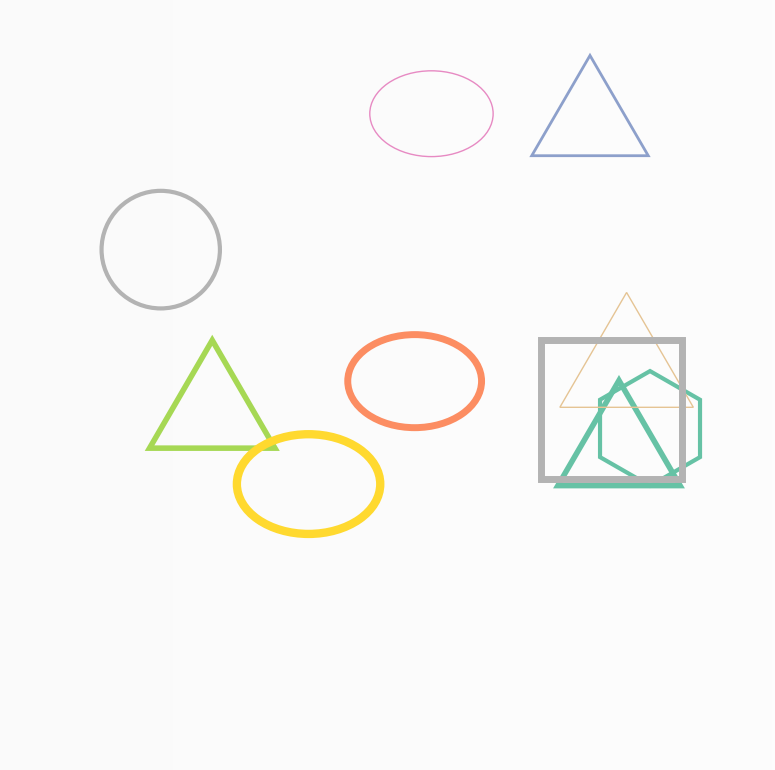[{"shape": "hexagon", "thickness": 1.5, "radius": 0.37, "center": [0.839, 0.444]}, {"shape": "triangle", "thickness": 2, "radius": 0.46, "center": [0.799, 0.415]}, {"shape": "oval", "thickness": 2.5, "radius": 0.43, "center": [0.535, 0.505]}, {"shape": "triangle", "thickness": 1, "radius": 0.43, "center": [0.761, 0.841]}, {"shape": "oval", "thickness": 0.5, "radius": 0.4, "center": [0.557, 0.852]}, {"shape": "triangle", "thickness": 2, "radius": 0.47, "center": [0.274, 0.465]}, {"shape": "oval", "thickness": 3, "radius": 0.46, "center": [0.398, 0.371]}, {"shape": "triangle", "thickness": 0.5, "radius": 0.5, "center": [0.809, 0.521]}, {"shape": "square", "thickness": 2.5, "radius": 0.45, "center": [0.789, 0.468]}, {"shape": "circle", "thickness": 1.5, "radius": 0.38, "center": [0.207, 0.676]}]